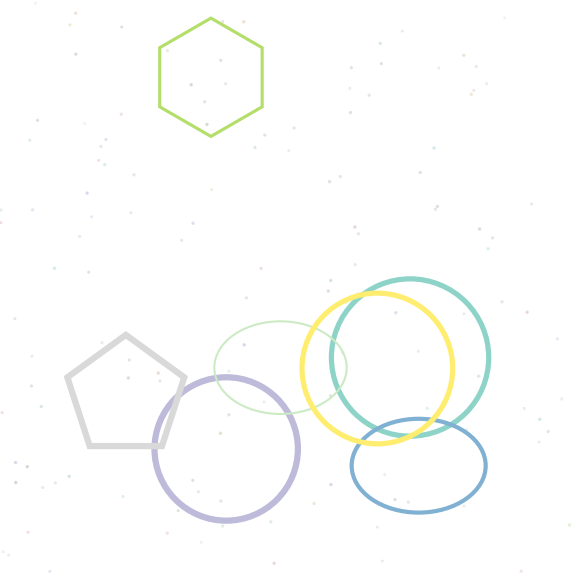[{"shape": "circle", "thickness": 2.5, "radius": 0.68, "center": [0.71, 0.38]}, {"shape": "circle", "thickness": 3, "radius": 0.62, "center": [0.392, 0.222]}, {"shape": "oval", "thickness": 2, "radius": 0.58, "center": [0.725, 0.193]}, {"shape": "hexagon", "thickness": 1.5, "radius": 0.51, "center": [0.365, 0.865]}, {"shape": "pentagon", "thickness": 3, "radius": 0.53, "center": [0.218, 0.313]}, {"shape": "oval", "thickness": 1, "radius": 0.57, "center": [0.486, 0.363]}, {"shape": "circle", "thickness": 2.5, "radius": 0.65, "center": [0.653, 0.361]}]